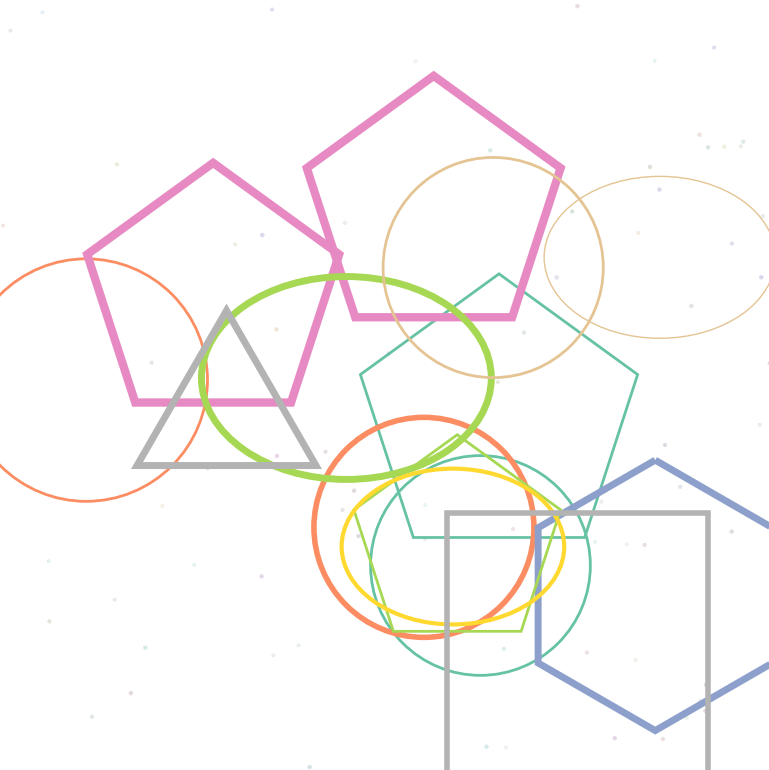[{"shape": "pentagon", "thickness": 1, "radius": 0.95, "center": [0.648, 0.455]}, {"shape": "circle", "thickness": 1, "radius": 0.71, "center": [0.624, 0.266]}, {"shape": "circle", "thickness": 1, "radius": 0.79, "center": [0.112, 0.506]}, {"shape": "circle", "thickness": 2, "radius": 0.71, "center": [0.551, 0.315]}, {"shape": "hexagon", "thickness": 2.5, "radius": 0.88, "center": [0.851, 0.227]}, {"shape": "pentagon", "thickness": 3, "radius": 0.86, "center": [0.277, 0.616]}, {"shape": "pentagon", "thickness": 3, "radius": 0.87, "center": [0.563, 0.728]}, {"shape": "oval", "thickness": 2.5, "radius": 0.94, "center": [0.45, 0.509]}, {"shape": "pentagon", "thickness": 1, "radius": 0.71, "center": [0.594, 0.294]}, {"shape": "oval", "thickness": 1.5, "radius": 0.72, "center": [0.588, 0.29]}, {"shape": "oval", "thickness": 0.5, "radius": 0.75, "center": [0.857, 0.666]}, {"shape": "circle", "thickness": 1, "radius": 0.71, "center": [0.64, 0.653]}, {"shape": "triangle", "thickness": 2.5, "radius": 0.67, "center": [0.294, 0.463]}, {"shape": "square", "thickness": 2, "radius": 0.85, "center": [0.75, 0.165]}]